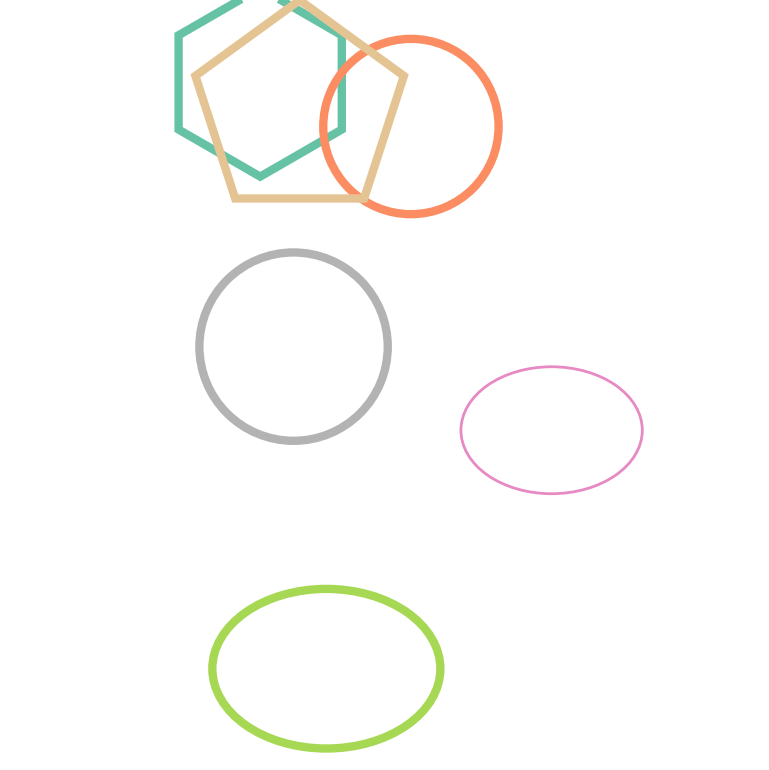[{"shape": "hexagon", "thickness": 3, "radius": 0.61, "center": [0.338, 0.893]}, {"shape": "circle", "thickness": 3, "radius": 0.57, "center": [0.534, 0.836]}, {"shape": "oval", "thickness": 1, "radius": 0.59, "center": [0.716, 0.441]}, {"shape": "oval", "thickness": 3, "radius": 0.74, "center": [0.424, 0.132]}, {"shape": "pentagon", "thickness": 3, "radius": 0.71, "center": [0.389, 0.857]}, {"shape": "circle", "thickness": 3, "radius": 0.61, "center": [0.381, 0.55]}]